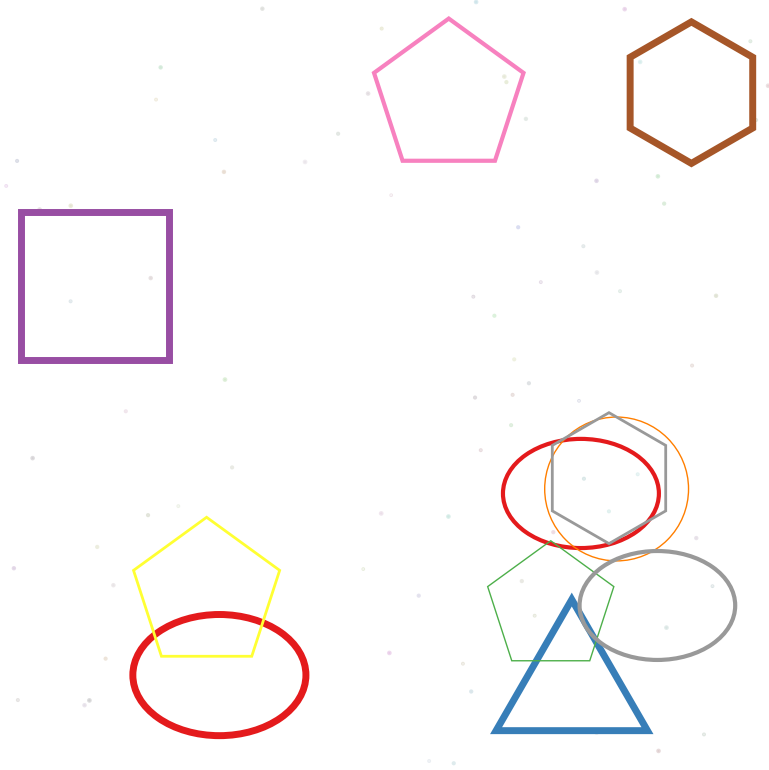[{"shape": "oval", "thickness": 1.5, "radius": 0.51, "center": [0.754, 0.359]}, {"shape": "oval", "thickness": 2.5, "radius": 0.56, "center": [0.285, 0.123]}, {"shape": "triangle", "thickness": 2.5, "radius": 0.57, "center": [0.743, 0.108]}, {"shape": "pentagon", "thickness": 0.5, "radius": 0.43, "center": [0.715, 0.212]}, {"shape": "square", "thickness": 2.5, "radius": 0.48, "center": [0.124, 0.628]}, {"shape": "circle", "thickness": 0.5, "radius": 0.47, "center": [0.801, 0.365]}, {"shape": "pentagon", "thickness": 1, "radius": 0.5, "center": [0.268, 0.228]}, {"shape": "hexagon", "thickness": 2.5, "radius": 0.46, "center": [0.898, 0.88]}, {"shape": "pentagon", "thickness": 1.5, "radius": 0.51, "center": [0.583, 0.874]}, {"shape": "hexagon", "thickness": 1, "radius": 0.43, "center": [0.791, 0.379]}, {"shape": "oval", "thickness": 1.5, "radius": 0.51, "center": [0.854, 0.214]}]